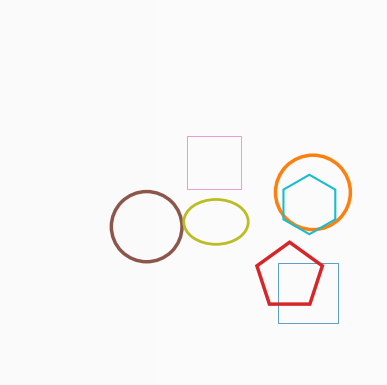[{"shape": "square", "thickness": 0.5, "radius": 0.39, "center": [0.796, 0.24]}, {"shape": "circle", "thickness": 2.5, "radius": 0.48, "center": [0.807, 0.5]}, {"shape": "pentagon", "thickness": 2.5, "radius": 0.44, "center": [0.747, 0.282]}, {"shape": "circle", "thickness": 2.5, "radius": 0.46, "center": [0.378, 0.411]}, {"shape": "square", "thickness": 0.5, "radius": 0.35, "center": [0.552, 0.578]}, {"shape": "oval", "thickness": 2, "radius": 0.42, "center": [0.557, 0.424]}, {"shape": "hexagon", "thickness": 1.5, "radius": 0.39, "center": [0.798, 0.469]}]